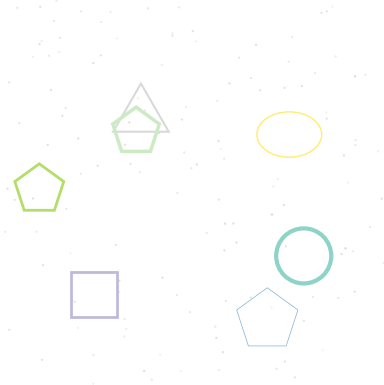[{"shape": "circle", "thickness": 3, "radius": 0.36, "center": [0.789, 0.335]}, {"shape": "square", "thickness": 2, "radius": 0.3, "center": [0.244, 0.235]}, {"shape": "pentagon", "thickness": 0.5, "radius": 0.42, "center": [0.694, 0.169]}, {"shape": "pentagon", "thickness": 2, "radius": 0.33, "center": [0.102, 0.508]}, {"shape": "triangle", "thickness": 1.5, "radius": 0.42, "center": [0.366, 0.7]}, {"shape": "pentagon", "thickness": 2.5, "radius": 0.32, "center": [0.353, 0.658]}, {"shape": "oval", "thickness": 1, "radius": 0.42, "center": [0.751, 0.651]}]